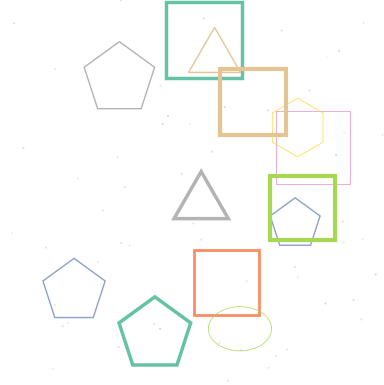[{"shape": "pentagon", "thickness": 2.5, "radius": 0.49, "center": [0.402, 0.131]}, {"shape": "square", "thickness": 2.5, "radius": 0.49, "center": [0.531, 0.895]}, {"shape": "square", "thickness": 2, "radius": 0.42, "center": [0.589, 0.265]}, {"shape": "pentagon", "thickness": 1, "radius": 0.42, "center": [0.192, 0.244]}, {"shape": "pentagon", "thickness": 1, "radius": 0.34, "center": [0.767, 0.418]}, {"shape": "square", "thickness": 0.5, "radius": 0.48, "center": [0.813, 0.617]}, {"shape": "square", "thickness": 3, "radius": 0.42, "center": [0.785, 0.46]}, {"shape": "oval", "thickness": 0.5, "radius": 0.41, "center": [0.623, 0.146]}, {"shape": "hexagon", "thickness": 0.5, "radius": 0.38, "center": [0.773, 0.669]}, {"shape": "triangle", "thickness": 1, "radius": 0.39, "center": [0.557, 0.851]}, {"shape": "square", "thickness": 3, "radius": 0.43, "center": [0.657, 0.736]}, {"shape": "triangle", "thickness": 2.5, "radius": 0.41, "center": [0.523, 0.473]}, {"shape": "pentagon", "thickness": 1, "radius": 0.48, "center": [0.31, 0.796]}]